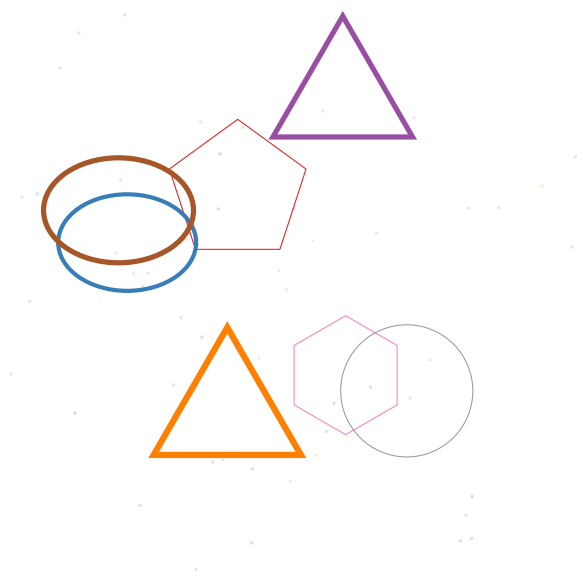[{"shape": "pentagon", "thickness": 0.5, "radius": 0.62, "center": [0.412, 0.668]}, {"shape": "oval", "thickness": 2, "radius": 0.6, "center": [0.22, 0.579]}, {"shape": "triangle", "thickness": 2.5, "radius": 0.7, "center": [0.593, 0.832]}, {"shape": "triangle", "thickness": 3, "radius": 0.74, "center": [0.394, 0.285]}, {"shape": "oval", "thickness": 2.5, "radius": 0.65, "center": [0.205, 0.635]}, {"shape": "hexagon", "thickness": 0.5, "radius": 0.51, "center": [0.598, 0.349]}, {"shape": "circle", "thickness": 0.5, "radius": 0.57, "center": [0.704, 0.322]}]